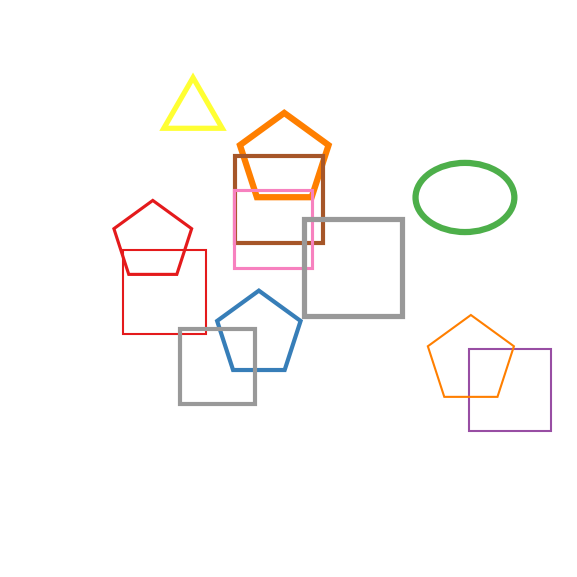[{"shape": "pentagon", "thickness": 1.5, "radius": 0.35, "center": [0.265, 0.581]}, {"shape": "square", "thickness": 1, "radius": 0.36, "center": [0.285, 0.493]}, {"shape": "pentagon", "thickness": 2, "radius": 0.38, "center": [0.448, 0.42]}, {"shape": "oval", "thickness": 3, "radius": 0.43, "center": [0.805, 0.657]}, {"shape": "square", "thickness": 1, "radius": 0.36, "center": [0.883, 0.324]}, {"shape": "pentagon", "thickness": 3, "radius": 0.4, "center": [0.492, 0.723]}, {"shape": "pentagon", "thickness": 1, "radius": 0.39, "center": [0.815, 0.375]}, {"shape": "triangle", "thickness": 2.5, "radius": 0.29, "center": [0.334, 0.806]}, {"shape": "square", "thickness": 2, "radius": 0.38, "center": [0.483, 0.654]}, {"shape": "square", "thickness": 1.5, "radius": 0.34, "center": [0.472, 0.602]}, {"shape": "square", "thickness": 2.5, "radius": 0.42, "center": [0.612, 0.536]}, {"shape": "square", "thickness": 2, "radius": 0.33, "center": [0.376, 0.364]}]